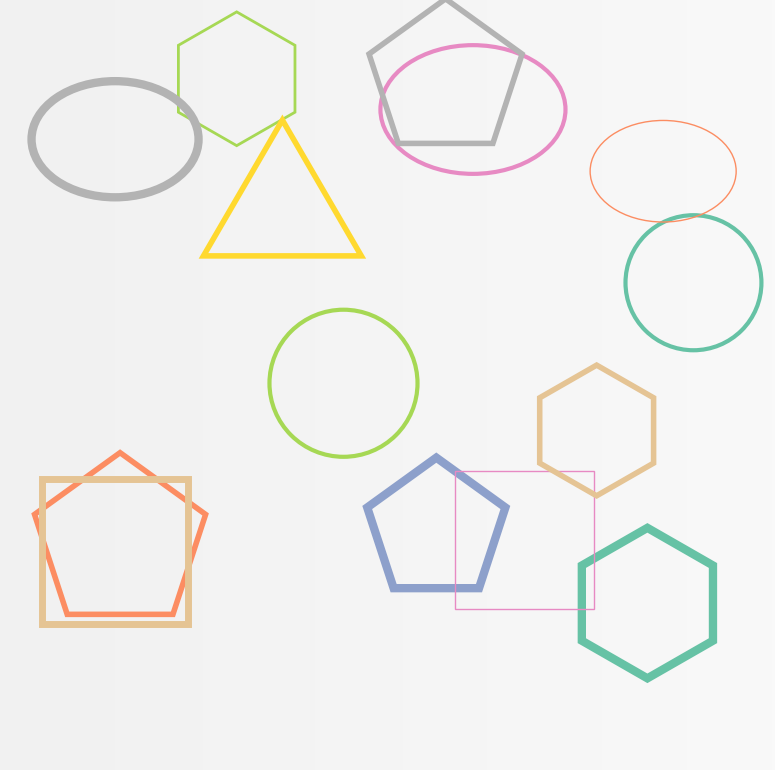[{"shape": "circle", "thickness": 1.5, "radius": 0.44, "center": [0.895, 0.633]}, {"shape": "hexagon", "thickness": 3, "radius": 0.49, "center": [0.835, 0.217]}, {"shape": "oval", "thickness": 0.5, "radius": 0.47, "center": [0.856, 0.778]}, {"shape": "pentagon", "thickness": 2, "radius": 0.58, "center": [0.155, 0.296]}, {"shape": "pentagon", "thickness": 3, "radius": 0.47, "center": [0.563, 0.312]}, {"shape": "square", "thickness": 0.5, "radius": 0.45, "center": [0.677, 0.298]}, {"shape": "oval", "thickness": 1.5, "radius": 0.6, "center": [0.61, 0.858]}, {"shape": "hexagon", "thickness": 1, "radius": 0.43, "center": [0.305, 0.898]}, {"shape": "circle", "thickness": 1.5, "radius": 0.48, "center": [0.443, 0.502]}, {"shape": "triangle", "thickness": 2, "radius": 0.59, "center": [0.364, 0.726]}, {"shape": "square", "thickness": 2.5, "radius": 0.47, "center": [0.149, 0.284]}, {"shape": "hexagon", "thickness": 2, "radius": 0.42, "center": [0.77, 0.441]}, {"shape": "pentagon", "thickness": 2, "radius": 0.52, "center": [0.575, 0.898]}, {"shape": "oval", "thickness": 3, "radius": 0.54, "center": [0.148, 0.819]}]